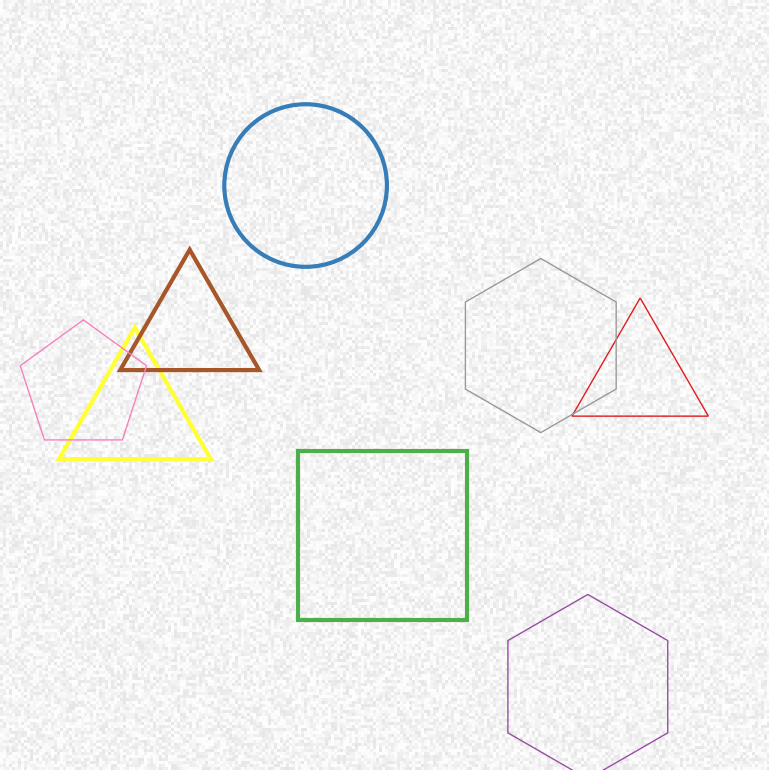[{"shape": "triangle", "thickness": 0.5, "radius": 0.51, "center": [0.831, 0.511]}, {"shape": "circle", "thickness": 1.5, "radius": 0.53, "center": [0.397, 0.759]}, {"shape": "square", "thickness": 1.5, "radius": 0.55, "center": [0.497, 0.305]}, {"shape": "hexagon", "thickness": 0.5, "radius": 0.6, "center": [0.763, 0.108]}, {"shape": "triangle", "thickness": 1.5, "radius": 0.57, "center": [0.175, 0.461]}, {"shape": "triangle", "thickness": 1.5, "radius": 0.52, "center": [0.246, 0.571]}, {"shape": "pentagon", "thickness": 0.5, "radius": 0.43, "center": [0.108, 0.498]}, {"shape": "hexagon", "thickness": 0.5, "radius": 0.57, "center": [0.702, 0.551]}]